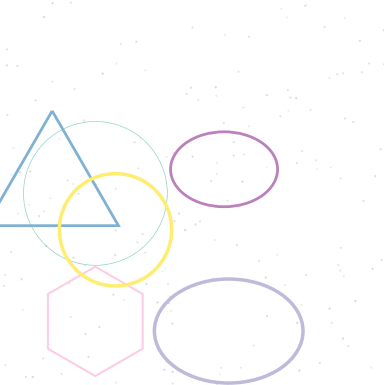[{"shape": "circle", "thickness": 0.5, "radius": 0.93, "center": [0.248, 0.498]}, {"shape": "oval", "thickness": 2.5, "radius": 0.97, "center": [0.594, 0.14]}, {"shape": "triangle", "thickness": 2, "radius": 0.99, "center": [0.136, 0.513]}, {"shape": "hexagon", "thickness": 1.5, "radius": 0.71, "center": [0.247, 0.165]}, {"shape": "oval", "thickness": 2, "radius": 0.7, "center": [0.582, 0.56]}, {"shape": "circle", "thickness": 2.5, "radius": 0.73, "center": [0.3, 0.403]}]